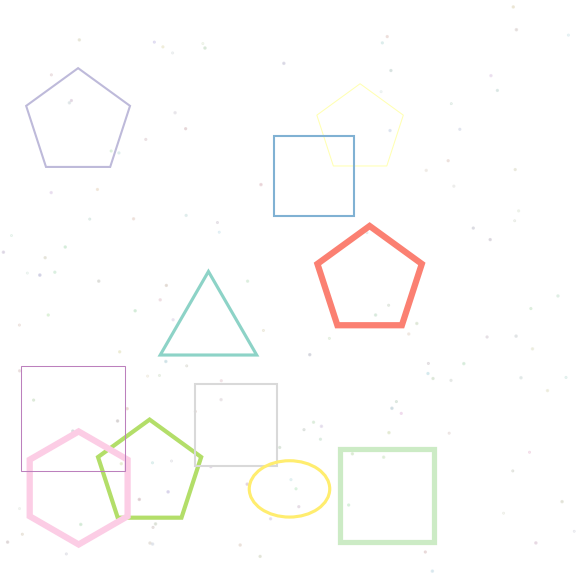[{"shape": "triangle", "thickness": 1.5, "radius": 0.48, "center": [0.361, 0.433]}, {"shape": "pentagon", "thickness": 0.5, "radius": 0.39, "center": [0.624, 0.775]}, {"shape": "pentagon", "thickness": 1, "radius": 0.47, "center": [0.135, 0.787]}, {"shape": "pentagon", "thickness": 3, "radius": 0.48, "center": [0.64, 0.513]}, {"shape": "square", "thickness": 1, "radius": 0.35, "center": [0.544, 0.695]}, {"shape": "pentagon", "thickness": 2, "radius": 0.47, "center": [0.259, 0.179]}, {"shape": "hexagon", "thickness": 3, "radius": 0.49, "center": [0.136, 0.154]}, {"shape": "square", "thickness": 1, "radius": 0.36, "center": [0.408, 0.263]}, {"shape": "square", "thickness": 0.5, "radius": 0.45, "center": [0.127, 0.275]}, {"shape": "square", "thickness": 2.5, "radius": 0.41, "center": [0.67, 0.141]}, {"shape": "oval", "thickness": 1.5, "radius": 0.35, "center": [0.501, 0.153]}]